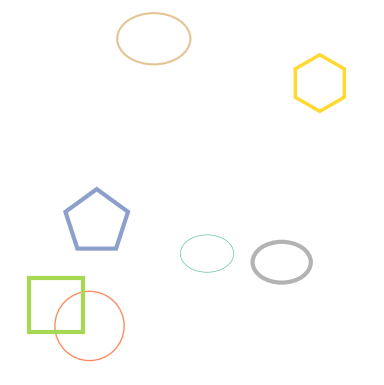[{"shape": "oval", "thickness": 0.5, "radius": 0.35, "center": [0.538, 0.341]}, {"shape": "circle", "thickness": 1, "radius": 0.45, "center": [0.233, 0.153]}, {"shape": "pentagon", "thickness": 3, "radius": 0.43, "center": [0.251, 0.423]}, {"shape": "square", "thickness": 3, "radius": 0.35, "center": [0.147, 0.208]}, {"shape": "hexagon", "thickness": 2.5, "radius": 0.37, "center": [0.831, 0.784]}, {"shape": "oval", "thickness": 1.5, "radius": 0.48, "center": [0.399, 0.899]}, {"shape": "oval", "thickness": 3, "radius": 0.38, "center": [0.732, 0.319]}]